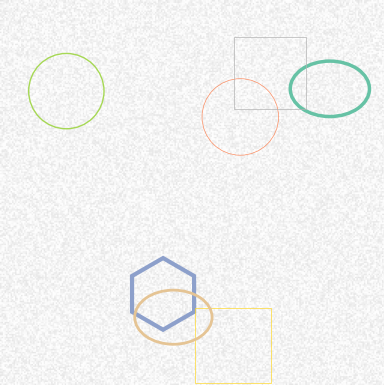[{"shape": "oval", "thickness": 2.5, "radius": 0.51, "center": [0.857, 0.769]}, {"shape": "circle", "thickness": 0.5, "radius": 0.5, "center": [0.624, 0.696]}, {"shape": "hexagon", "thickness": 3, "radius": 0.47, "center": [0.424, 0.237]}, {"shape": "circle", "thickness": 1, "radius": 0.49, "center": [0.172, 0.763]}, {"shape": "square", "thickness": 0.5, "radius": 0.49, "center": [0.605, 0.103]}, {"shape": "oval", "thickness": 2, "radius": 0.5, "center": [0.45, 0.176]}, {"shape": "square", "thickness": 0.5, "radius": 0.47, "center": [0.7, 0.81]}]